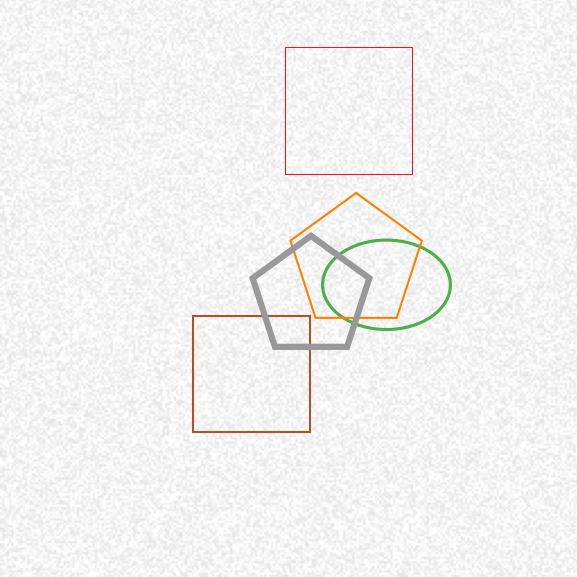[{"shape": "square", "thickness": 0.5, "radius": 0.55, "center": [0.603, 0.808]}, {"shape": "oval", "thickness": 1.5, "radius": 0.55, "center": [0.669, 0.506]}, {"shape": "pentagon", "thickness": 1, "radius": 0.6, "center": [0.617, 0.545]}, {"shape": "square", "thickness": 1, "radius": 0.5, "center": [0.435, 0.351]}, {"shape": "pentagon", "thickness": 3, "radius": 0.53, "center": [0.539, 0.485]}]